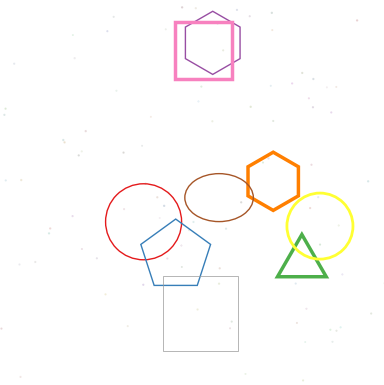[{"shape": "circle", "thickness": 1, "radius": 0.49, "center": [0.373, 0.424]}, {"shape": "pentagon", "thickness": 1, "radius": 0.48, "center": [0.456, 0.336]}, {"shape": "triangle", "thickness": 2.5, "radius": 0.37, "center": [0.784, 0.318]}, {"shape": "hexagon", "thickness": 1, "radius": 0.41, "center": [0.553, 0.889]}, {"shape": "hexagon", "thickness": 2.5, "radius": 0.38, "center": [0.71, 0.529]}, {"shape": "circle", "thickness": 2, "radius": 0.43, "center": [0.831, 0.413]}, {"shape": "oval", "thickness": 1, "radius": 0.44, "center": [0.569, 0.487]}, {"shape": "square", "thickness": 2.5, "radius": 0.37, "center": [0.528, 0.868]}, {"shape": "square", "thickness": 0.5, "radius": 0.48, "center": [0.521, 0.186]}]